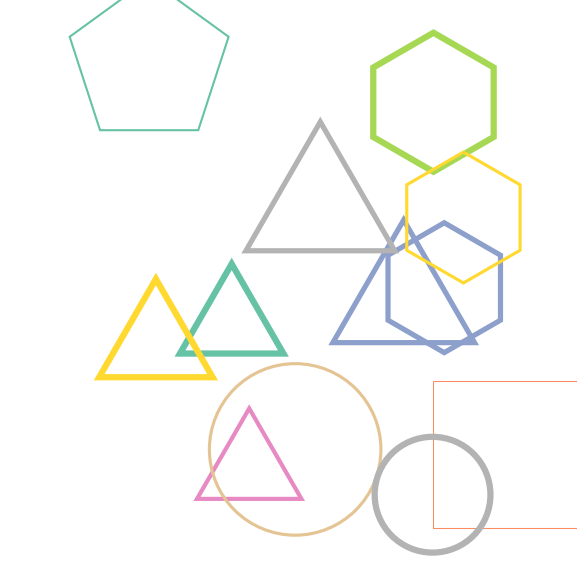[{"shape": "pentagon", "thickness": 1, "radius": 0.72, "center": [0.258, 0.891]}, {"shape": "triangle", "thickness": 3, "radius": 0.52, "center": [0.401, 0.439]}, {"shape": "square", "thickness": 0.5, "radius": 0.64, "center": [0.877, 0.212]}, {"shape": "triangle", "thickness": 2.5, "radius": 0.71, "center": [0.699, 0.477]}, {"shape": "hexagon", "thickness": 2.5, "radius": 0.56, "center": [0.769, 0.501]}, {"shape": "triangle", "thickness": 2, "radius": 0.52, "center": [0.432, 0.187]}, {"shape": "hexagon", "thickness": 3, "radius": 0.6, "center": [0.751, 0.822]}, {"shape": "hexagon", "thickness": 1.5, "radius": 0.57, "center": [0.802, 0.622]}, {"shape": "triangle", "thickness": 3, "radius": 0.57, "center": [0.27, 0.403]}, {"shape": "circle", "thickness": 1.5, "radius": 0.74, "center": [0.511, 0.221]}, {"shape": "triangle", "thickness": 2.5, "radius": 0.74, "center": [0.555, 0.639]}, {"shape": "circle", "thickness": 3, "radius": 0.5, "center": [0.749, 0.142]}]